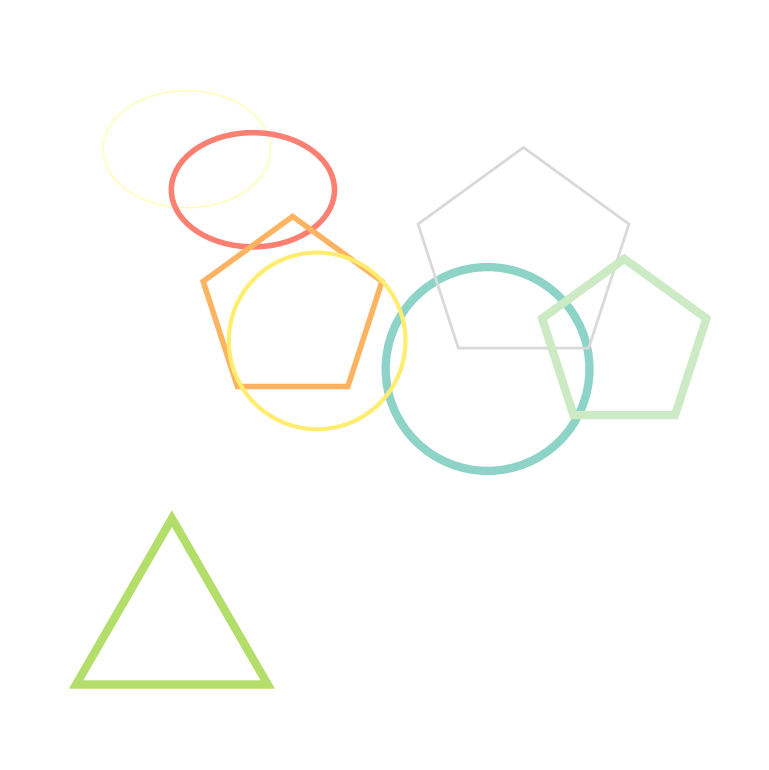[{"shape": "circle", "thickness": 3, "radius": 0.66, "center": [0.633, 0.521]}, {"shape": "oval", "thickness": 0.5, "radius": 0.54, "center": [0.243, 0.806]}, {"shape": "oval", "thickness": 2, "radius": 0.53, "center": [0.328, 0.754]}, {"shape": "pentagon", "thickness": 2, "radius": 0.61, "center": [0.38, 0.597]}, {"shape": "triangle", "thickness": 3, "radius": 0.72, "center": [0.223, 0.183]}, {"shape": "pentagon", "thickness": 1, "radius": 0.72, "center": [0.68, 0.664]}, {"shape": "pentagon", "thickness": 3, "radius": 0.56, "center": [0.811, 0.552]}, {"shape": "circle", "thickness": 1.5, "radius": 0.57, "center": [0.412, 0.557]}]